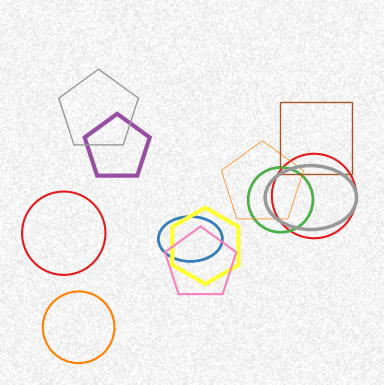[{"shape": "circle", "thickness": 1.5, "radius": 0.55, "center": [0.816, 0.491]}, {"shape": "circle", "thickness": 1.5, "radius": 0.54, "center": [0.166, 0.394]}, {"shape": "oval", "thickness": 2, "radius": 0.42, "center": [0.495, 0.379]}, {"shape": "circle", "thickness": 2, "radius": 0.42, "center": [0.729, 0.481]}, {"shape": "pentagon", "thickness": 3, "radius": 0.44, "center": [0.304, 0.616]}, {"shape": "pentagon", "thickness": 0.5, "radius": 0.56, "center": [0.682, 0.522]}, {"shape": "circle", "thickness": 1.5, "radius": 0.47, "center": [0.204, 0.15]}, {"shape": "hexagon", "thickness": 3, "radius": 0.5, "center": [0.533, 0.362]}, {"shape": "square", "thickness": 1, "radius": 0.47, "center": [0.82, 0.642]}, {"shape": "pentagon", "thickness": 1.5, "radius": 0.49, "center": [0.521, 0.315]}, {"shape": "pentagon", "thickness": 1, "radius": 0.54, "center": [0.256, 0.712]}, {"shape": "oval", "thickness": 2.5, "radius": 0.59, "center": [0.807, 0.487]}]